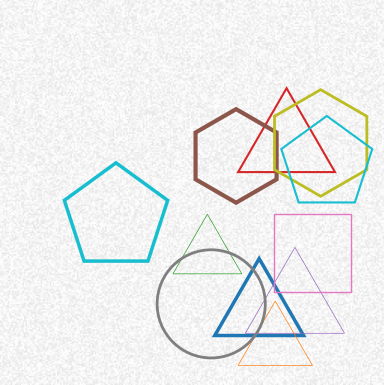[{"shape": "triangle", "thickness": 2.5, "radius": 0.67, "center": [0.673, 0.195]}, {"shape": "triangle", "thickness": 0.5, "radius": 0.56, "center": [0.715, 0.107]}, {"shape": "triangle", "thickness": 0.5, "radius": 0.52, "center": [0.539, 0.34]}, {"shape": "triangle", "thickness": 1.5, "radius": 0.73, "center": [0.744, 0.626]}, {"shape": "triangle", "thickness": 0.5, "radius": 0.74, "center": [0.766, 0.209]}, {"shape": "hexagon", "thickness": 3, "radius": 0.61, "center": [0.613, 0.595]}, {"shape": "square", "thickness": 1, "radius": 0.5, "center": [0.812, 0.343]}, {"shape": "circle", "thickness": 2, "radius": 0.7, "center": [0.549, 0.211]}, {"shape": "hexagon", "thickness": 2, "radius": 0.69, "center": [0.833, 0.629]}, {"shape": "pentagon", "thickness": 1.5, "radius": 0.62, "center": [0.849, 0.575]}, {"shape": "pentagon", "thickness": 2.5, "radius": 0.71, "center": [0.301, 0.436]}]